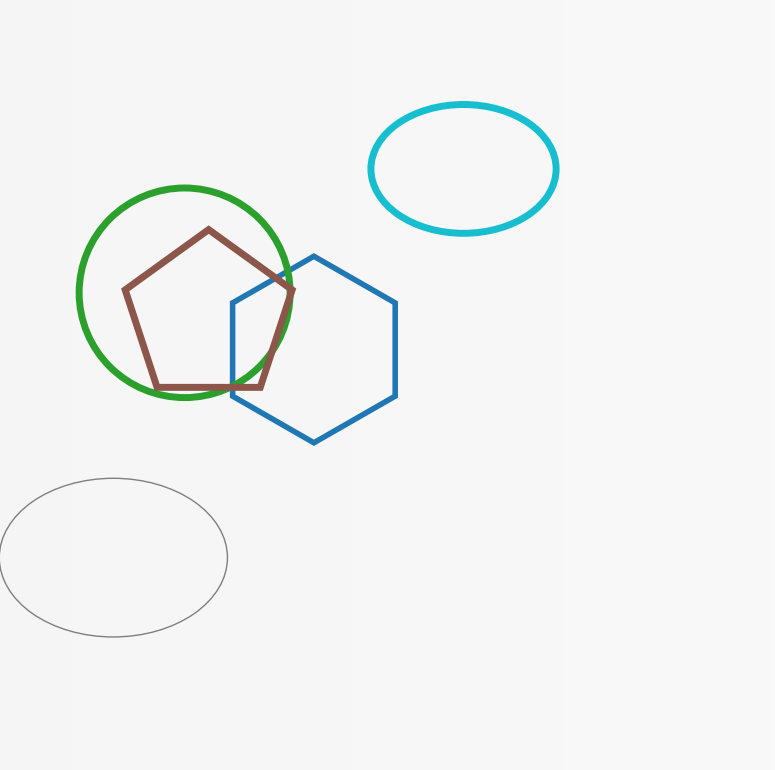[{"shape": "hexagon", "thickness": 2, "radius": 0.61, "center": [0.405, 0.546]}, {"shape": "circle", "thickness": 2.5, "radius": 0.68, "center": [0.238, 0.62]}, {"shape": "pentagon", "thickness": 2.5, "radius": 0.57, "center": [0.269, 0.589]}, {"shape": "oval", "thickness": 0.5, "radius": 0.74, "center": [0.146, 0.276]}, {"shape": "oval", "thickness": 2.5, "radius": 0.6, "center": [0.598, 0.781]}]